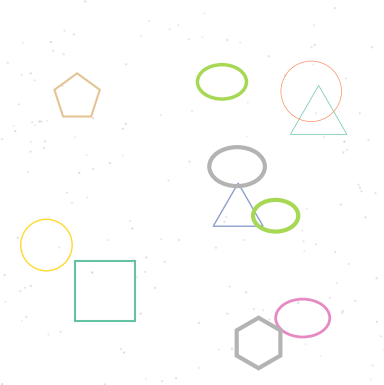[{"shape": "triangle", "thickness": 0.5, "radius": 0.42, "center": [0.828, 0.693]}, {"shape": "square", "thickness": 1.5, "radius": 0.39, "center": [0.273, 0.244]}, {"shape": "circle", "thickness": 0.5, "radius": 0.39, "center": [0.808, 0.763]}, {"shape": "triangle", "thickness": 1, "radius": 0.37, "center": [0.619, 0.45]}, {"shape": "oval", "thickness": 2, "radius": 0.35, "center": [0.786, 0.174]}, {"shape": "oval", "thickness": 2.5, "radius": 0.32, "center": [0.576, 0.787]}, {"shape": "oval", "thickness": 3, "radius": 0.29, "center": [0.716, 0.44]}, {"shape": "circle", "thickness": 1, "radius": 0.33, "center": [0.121, 0.364]}, {"shape": "pentagon", "thickness": 1.5, "radius": 0.31, "center": [0.2, 0.748]}, {"shape": "oval", "thickness": 3, "radius": 0.36, "center": [0.616, 0.567]}, {"shape": "hexagon", "thickness": 3, "radius": 0.33, "center": [0.672, 0.109]}]